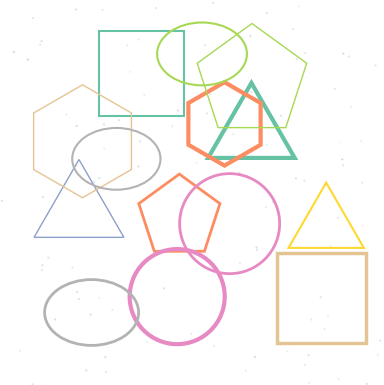[{"shape": "square", "thickness": 1.5, "radius": 0.55, "center": [0.367, 0.81]}, {"shape": "triangle", "thickness": 3, "radius": 0.65, "center": [0.653, 0.655]}, {"shape": "pentagon", "thickness": 2, "radius": 0.55, "center": [0.466, 0.437]}, {"shape": "hexagon", "thickness": 3, "radius": 0.54, "center": [0.583, 0.678]}, {"shape": "triangle", "thickness": 1, "radius": 0.67, "center": [0.205, 0.451]}, {"shape": "circle", "thickness": 3, "radius": 0.62, "center": [0.46, 0.23]}, {"shape": "circle", "thickness": 2, "radius": 0.65, "center": [0.596, 0.419]}, {"shape": "pentagon", "thickness": 1, "radius": 0.75, "center": [0.654, 0.789]}, {"shape": "oval", "thickness": 1.5, "radius": 0.58, "center": [0.525, 0.86]}, {"shape": "triangle", "thickness": 1.5, "radius": 0.57, "center": [0.847, 0.413]}, {"shape": "square", "thickness": 2.5, "radius": 0.58, "center": [0.835, 0.225]}, {"shape": "hexagon", "thickness": 1, "radius": 0.73, "center": [0.214, 0.633]}, {"shape": "oval", "thickness": 2, "radius": 0.61, "center": [0.238, 0.188]}, {"shape": "oval", "thickness": 1.5, "radius": 0.57, "center": [0.302, 0.587]}]